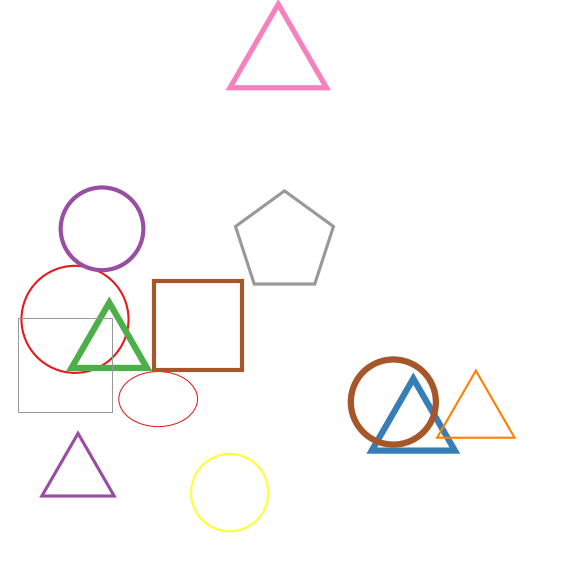[{"shape": "oval", "thickness": 0.5, "radius": 0.34, "center": [0.274, 0.308]}, {"shape": "circle", "thickness": 1, "radius": 0.46, "center": [0.13, 0.446]}, {"shape": "triangle", "thickness": 3, "radius": 0.42, "center": [0.716, 0.26]}, {"shape": "triangle", "thickness": 3, "radius": 0.38, "center": [0.189, 0.4]}, {"shape": "triangle", "thickness": 1.5, "radius": 0.36, "center": [0.135, 0.176]}, {"shape": "circle", "thickness": 2, "radius": 0.36, "center": [0.177, 0.603]}, {"shape": "triangle", "thickness": 1, "radius": 0.39, "center": [0.824, 0.28]}, {"shape": "circle", "thickness": 1, "radius": 0.33, "center": [0.398, 0.146]}, {"shape": "circle", "thickness": 3, "radius": 0.37, "center": [0.681, 0.303]}, {"shape": "square", "thickness": 2, "radius": 0.38, "center": [0.343, 0.436]}, {"shape": "triangle", "thickness": 2.5, "radius": 0.48, "center": [0.482, 0.895]}, {"shape": "square", "thickness": 0.5, "radius": 0.41, "center": [0.113, 0.367]}, {"shape": "pentagon", "thickness": 1.5, "radius": 0.45, "center": [0.493, 0.579]}]